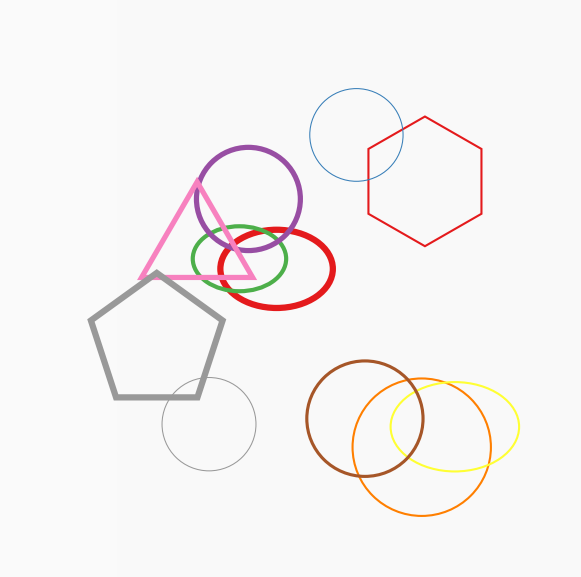[{"shape": "hexagon", "thickness": 1, "radius": 0.56, "center": [0.731, 0.685]}, {"shape": "oval", "thickness": 3, "radius": 0.48, "center": [0.476, 0.534]}, {"shape": "circle", "thickness": 0.5, "radius": 0.4, "center": [0.613, 0.765]}, {"shape": "oval", "thickness": 2, "radius": 0.4, "center": [0.412, 0.551]}, {"shape": "circle", "thickness": 2.5, "radius": 0.45, "center": [0.427, 0.655]}, {"shape": "circle", "thickness": 1, "radius": 0.6, "center": [0.726, 0.225]}, {"shape": "oval", "thickness": 1, "radius": 0.55, "center": [0.783, 0.26]}, {"shape": "circle", "thickness": 1.5, "radius": 0.5, "center": [0.628, 0.274]}, {"shape": "triangle", "thickness": 2.5, "radius": 0.55, "center": [0.339, 0.574]}, {"shape": "circle", "thickness": 0.5, "radius": 0.4, "center": [0.36, 0.265]}, {"shape": "pentagon", "thickness": 3, "radius": 0.6, "center": [0.27, 0.407]}]